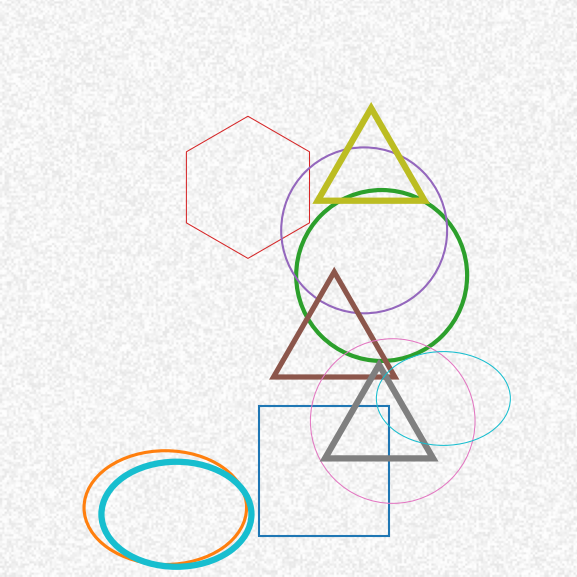[{"shape": "square", "thickness": 1, "radius": 0.56, "center": [0.561, 0.183]}, {"shape": "oval", "thickness": 1.5, "radius": 0.7, "center": [0.286, 0.12]}, {"shape": "circle", "thickness": 2, "radius": 0.74, "center": [0.661, 0.522]}, {"shape": "hexagon", "thickness": 0.5, "radius": 0.62, "center": [0.429, 0.675]}, {"shape": "circle", "thickness": 1, "radius": 0.72, "center": [0.631, 0.6]}, {"shape": "triangle", "thickness": 2.5, "radius": 0.61, "center": [0.579, 0.407]}, {"shape": "circle", "thickness": 0.5, "radius": 0.71, "center": [0.68, 0.27]}, {"shape": "triangle", "thickness": 3, "radius": 0.54, "center": [0.656, 0.259]}, {"shape": "triangle", "thickness": 3, "radius": 0.53, "center": [0.643, 0.705]}, {"shape": "oval", "thickness": 0.5, "radius": 0.58, "center": [0.768, 0.309]}, {"shape": "oval", "thickness": 3, "radius": 0.65, "center": [0.306, 0.109]}]